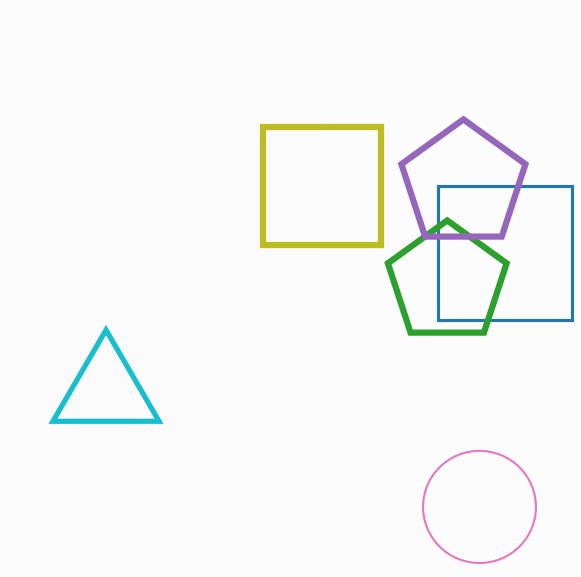[{"shape": "square", "thickness": 1.5, "radius": 0.58, "center": [0.868, 0.561]}, {"shape": "pentagon", "thickness": 3, "radius": 0.54, "center": [0.769, 0.51]}, {"shape": "pentagon", "thickness": 3, "radius": 0.56, "center": [0.797, 0.68]}, {"shape": "circle", "thickness": 1, "radius": 0.49, "center": [0.825, 0.121]}, {"shape": "square", "thickness": 3, "radius": 0.51, "center": [0.554, 0.677]}, {"shape": "triangle", "thickness": 2.5, "radius": 0.53, "center": [0.182, 0.322]}]